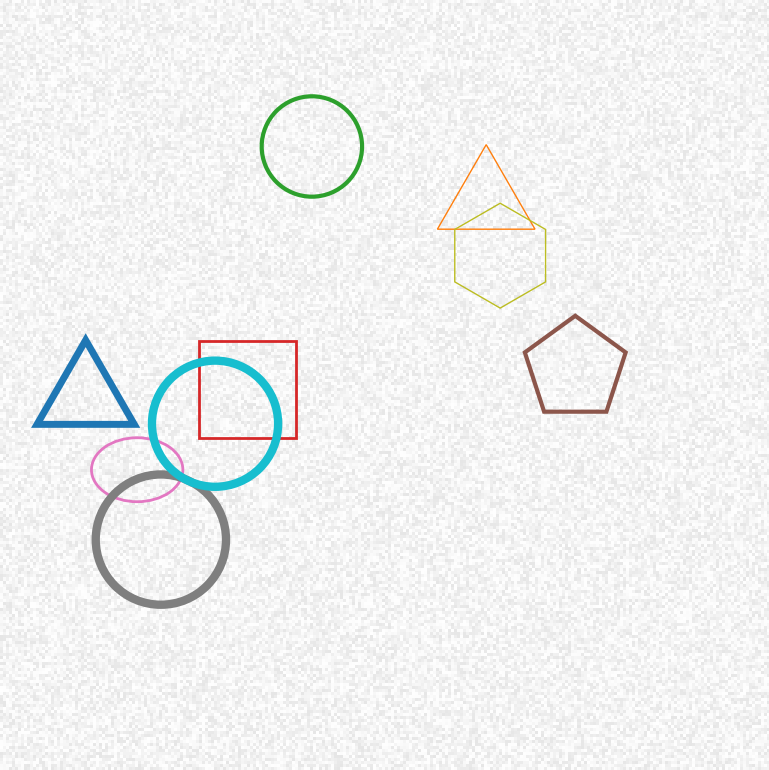[{"shape": "triangle", "thickness": 2.5, "radius": 0.36, "center": [0.111, 0.485]}, {"shape": "triangle", "thickness": 0.5, "radius": 0.37, "center": [0.631, 0.739]}, {"shape": "circle", "thickness": 1.5, "radius": 0.33, "center": [0.405, 0.81]}, {"shape": "square", "thickness": 1, "radius": 0.31, "center": [0.322, 0.494]}, {"shape": "pentagon", "thickness": 1.5, "radius": 0.34, "center": [0.747, 0.521]}, {"shape": "oval", "thickness": 1, "radius": 0.3, "center": [0.178, 0.39]}, {"shape": "circle", "thickness": 3, "radius": 0.42, "center": [0.209, 0.299]}, {"shape": "hexagon", "thickness": 0.5, "radius": 0.34, "center": [0.65, 0.668]}, {"shape": "circle", "thickness": 3, "radius": 0.41, "center": [0.279, 0.45]}]